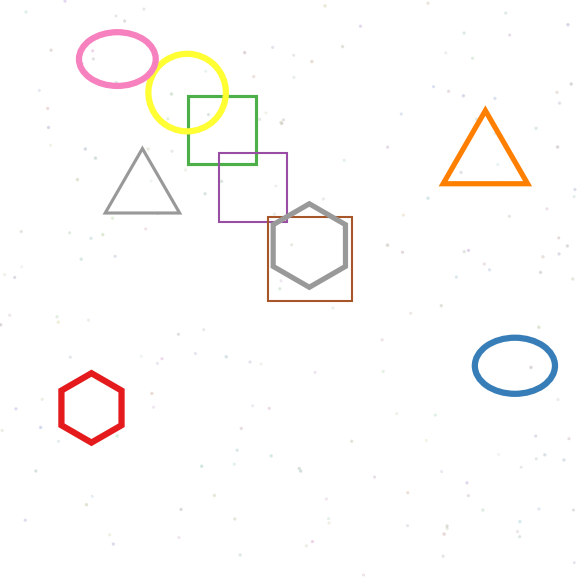[{"shape": "hexagon", "thickness": 3, "radius": 0.3, "center": [0.158, 0.293]}, {"shape": "oval", "thickness": 3, "radius": 0.35, "center": [0.892, 0.366]}, {"shape": "square", "thickness": 1.5, "radius": 0.29, "center": [0.385, 0.774]}, {"shape": "square", "thickness": 1, "radius": 0.3, "center": [0.438, 0.674]}, {"shape": "triangle", "thickness": 2.5, "radius": 0.42, "center": [0.84, 0.723]}, {"shape": "circle", "thickness": 3, "radius": 0.34, "center": [0.324, 0.839]}, {"shape": "square", "thickness": 1, "radius": 0.36, "center": [0.537, 0.551]}, {"shape": "oval", "thickness": 3, "radius": 0.33, "center": [0.203, 0.897]}, {"shape": "hexagon", "thickness": 2.5, "radius": 0.36, "center": [0.536, 0.574]}, {"shape": "triangle", "thickness": 1.5, "radius": 0.37, "center": [0.247, 0.667]}]